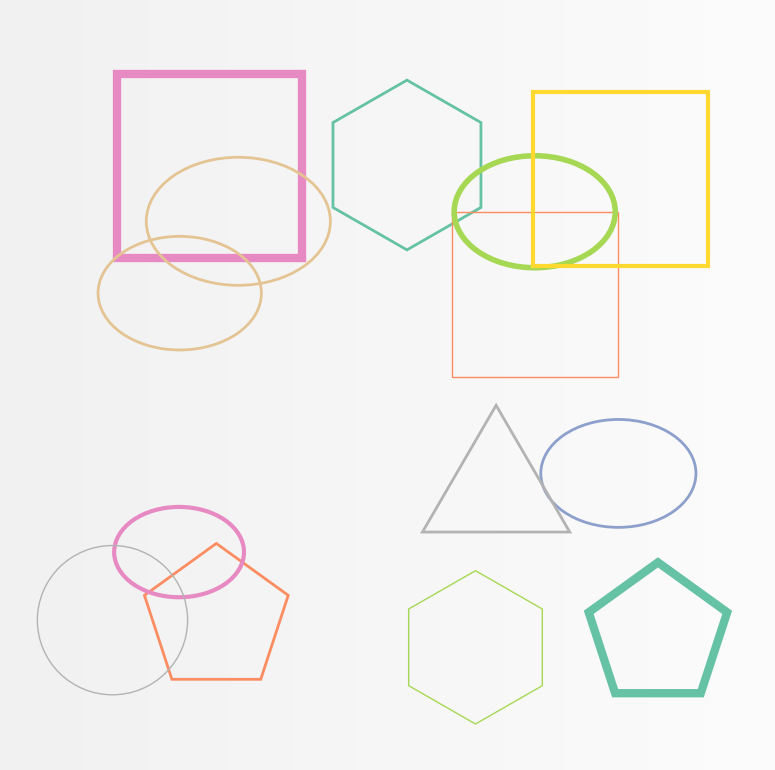[{"shape": "pentagon", "thickness": 3, "radius": 0.47, "center": [0.849, 0.176]}, {"shape": "hexagon", "thickness": 1, "radius": 0.55, "center": [0.525, 0.786]}, {"shape": "square", "thickness": 0.5, "radius": 0.54, "center": [0.69, 0.618]}, {"shape": "pentagon", "thickness": 1, "radius": 0.49, "center": [0.279, 0.197]}, {"shape": "oval", "thickness": 1, "radius": 0.5, "center": [0.798, 0.385]}, {"shape": "square", "thickness": 3, "radius": 0.6, "center": [0.27, 0.785]}, {"shape": "oval", "thickness": 1.5, "radius": 0.42, "center": [0.231, 0.283]}, {"shape": "oval", "thickness": 2, "radius": 0.52, "center": [0.69, 0.725]}, {"shape": "hexagon", "thickness": 0.5, "radius": 0.5, "center": [0.614, 0.159]}, {"shape": "square", "thickness": 1.5, "radius": 0.56, "center": [0.801, 0.767]}, {"shape": "oval", "thickness": 1, "radius": 0.53, "center": [0.232, 0.619]}, {"shape": "oval", "thickness": 1, "radius": 0.59, "center": [0.308, 0.713]}, {"shape": "circle", "thickness": 0.5, "radius": 0.48, "center": [0.145, 0.195]}, {"shape": "triangle", "thickness": 1, "radius": 0.55, "center": [0.64, 0.364]}]